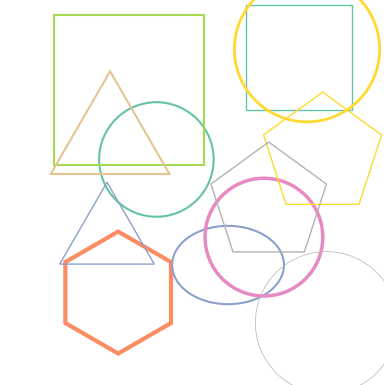[{"shape": "circle", "thickness": 1.5, "radius": 0.74, "center": [0.406, 0.586]}, {"shape": "square", "thickness": 1, "radius": 0.68, "center": [0.776, 0.851]}, {"shape": "hexagon", "thickness": 3, "radius": 0.79, "center": [0.307, 0.24]}, {"shape": "triangle", "thickness": 1, "radius": 0.71, "center": [0.278, 0.385]}, {"shape": "oval", "thickness": 1.5, "radius": 0.73, "center": [0.592, 0.312]}, {"shape": "circle", "thickness": 2.5, "radius": 0.76, "center": [0.686, 0.384]}, {"shape": "square", "thickness": 1.5, "radius": 0.97, "center": [0.334, 0.767]}, {"shape": "pentagon", "thickness": 1, "radius": 0.81, "center": [0.838, 0.6]}, {"shape": "circle", "thickness": 2, "radius": 0.94, "center": [0.797, 0.872]}, {"shape": "triangle", "thickness": 1.5, "radius": 0.89, "center": [0.286, 0.637]}, {"shape": "pentagon", "thickness": 1, "radius": 0.79, "center": [0.698, 0.473]}, {"shape": "circle", "thickness": 0.5, "radius": 0.92, "center": [0.848, 0.162]}]